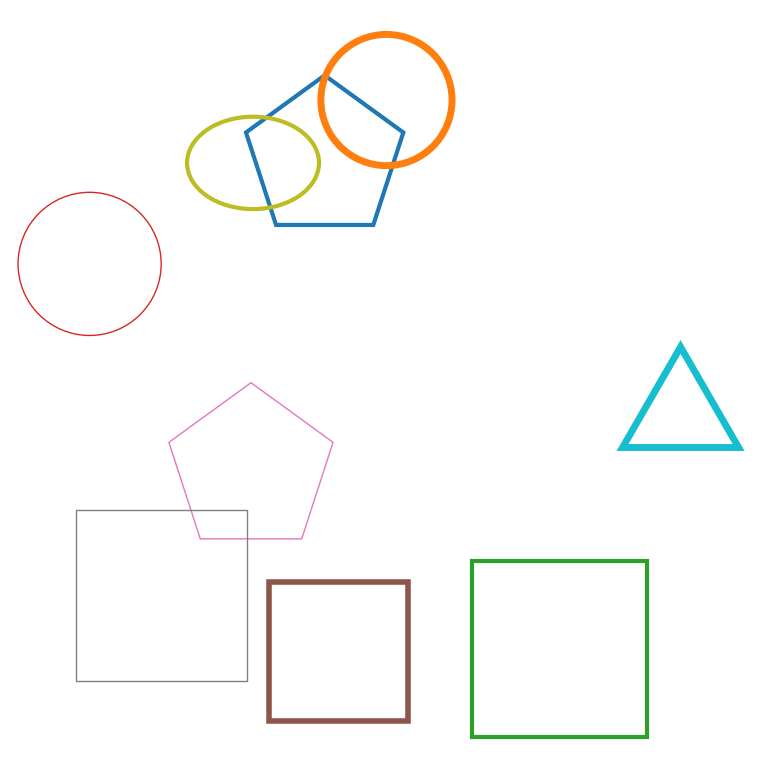[{"shape": "pentagon", "thickness": 1.5, "radius": 0.54, "center": [0.422, 0.795]}, {"shape": "circle", "thickness": 2.5, "radius": 0.43, "center": [0.502, 0.87]}, {"shape": "square", "thickness": 1.5, "radius": 0.57, "center": [0.727, 0.157]}, {"shape": "circle", "thickness": 0.5, "radius": 0.46, "center": [0.116, 0.657]}, {"shape": "square", "thickness": 2, "radius": 0.45, "center": [0.44, 0.153]}, {"shape": "pentagon", "thickness": 0.5, "radius": 0.56, "center": [0.326, 0.391]}, {"shape": "square", "thickness": 0.5, "radius": 0.56, "center": [0.21, 0.227]}, {"shape": "oval", "thickness": 1.5, "radius": 0.43, "center": [0.329, 0.788]}, {"shape": "triangle", "thickness": 2.5, "radius": 0.44, "center": [0.884, 0.462]}]